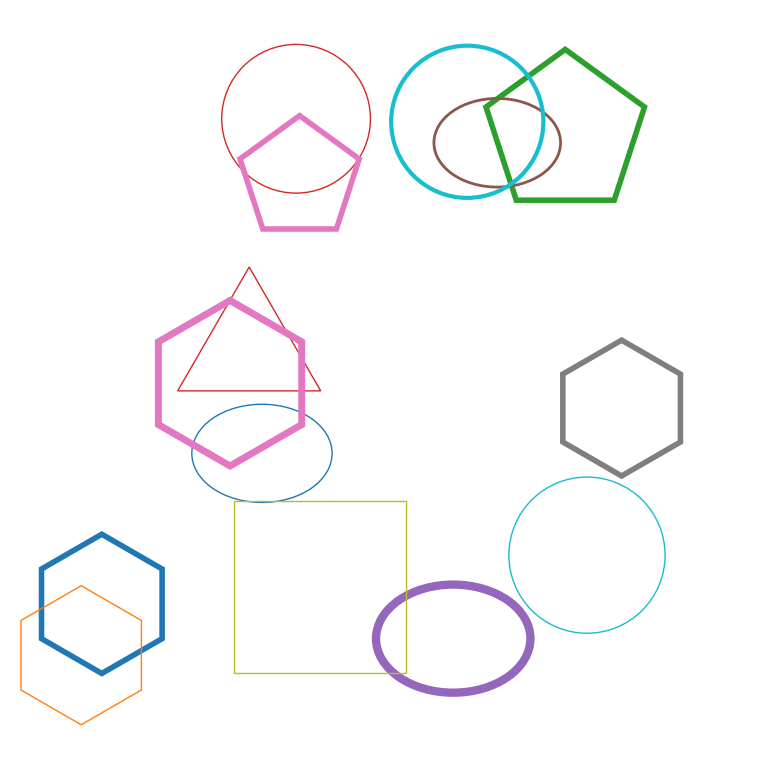[{"shape": "oval", "thickness": 0.5, "radius": 0.46, "center": [0.34, 0.411]}, {"shape": "hexagon", "thickness": 2, "radius": 0.45, "center": [0.132, 0.216]}, {"shape": "hexagon", "thickness": 0.5, "radius": 0.45, "center": [0.105, 0.149]}, {"shape": "pentagon", "thickness": 2, "radius": 0.54, "center": [0.734, 0.828]}, {"shape": "triangle", "thickness": 0.5, "radius": 0.54, "center": [0.324, 0.546]}, {"shape": "circle", "thickness": 0.5, "radius": 0.48, "center": [0.385, 0.846]}, {"shape": "oval", "thickness": 3, "radius": 0.5, "center": [0.589, 0.171]}, {"shape": "oval", "thickness": 1, "radius": 0.41, "center": [0.646, 0.815]}, {"shape": "pentagon", "thickness": 2, "radius": 0.41, "center": [0.389, 0.768]}, {"shape": "hexagon", "thickness": 2.5, "radius": 0.54, "center": [0.299, 0.502]}, {"shape": "hexagon", "thickness": 2, "radius": 0.44, "center": [0.807, 0.47]}, {"shape": "square", "thickness": 0.5, "radius": 0.56, "center": [0.415, 0.238]}, {"shape": "circle", "thickness": 1.5, "radius": 0.49, "center": [0.607, 0.842]}, {"shape": "circle", "thickness": 0.5, "radius": 0.51, "center": [0.762, 0.279]}]